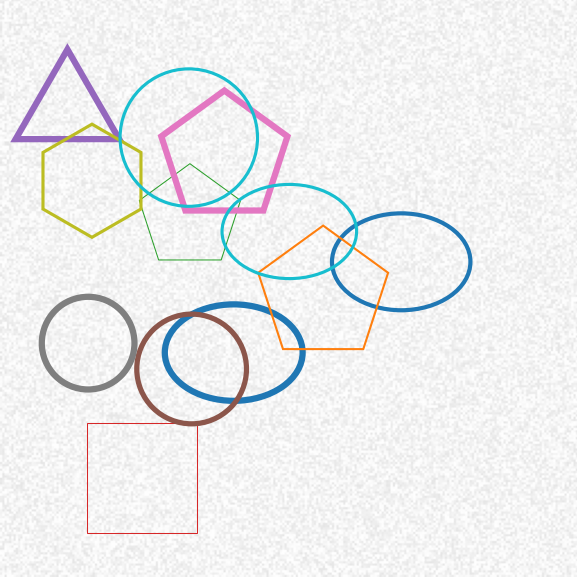[{"shape": "oval", "thickness": 3, "radius": 0.6, "center": [0.405, 0.389]}, {"shape": "oval", "thickness": 2, "radius": 0.6, "center": [0.695, 0.546]}, {"shape": "pentagon", "thickness": 1, "radius": 0.59, "center": [0.56, 0.49]}, {"shape": "pentagon", "thickness": 0.5, "radius": 0.46, "center": [0.329, 0.624]}, {"shape": "square", "thickness": 0.5, "radius": 0.48, "center": [0.246, 0.172]}, {"shape": "triangle", "thickness": 3, "radius": 0.52, "center": [0.117, 0.81]}, {"shape": "circle", "thickness": 2.5, "radius": 0.47, "center": [0.332, 0.36]}, {"shape": "pentagon", "thickness": 3, "radius": 0.57, "center": [0.389, 0.728]}, {"shape": "circle", "thickness": 3, "radius": 0.4, "center": [0.153, 0.405]}, {"shape": "hexagon", "thickness": 1.5, "radius": 0.49, "center": [0.159, 0.686]}, {"shape": "oval", "thickness": 1.5, "radius": 0.58, "center": [0.501, 0.598]}, {"shape": "circle", "thickness": 1.5, "radius": 0.6, "center": [0.327, 0.761]}]